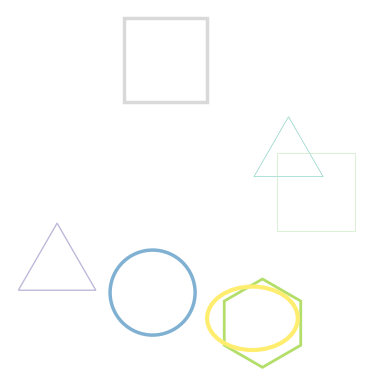[{"shape": "triangle", "thickness": 0.5, "radius": 0.52, "center": [0.749, 0.593]}, {"shape": "triangle", "thickness": 1, "radius": 0.58, "center": [0.148, 0.304]}, {"shape": "circle", "thickness": 2.5, "radius": 0.55, "center": [0.396, 0.24]}, {"shape": "hexagon", "thickness": 2, "radius": 0.57, "center": [0.682, 0.161]}, {"shape": "square", "thickness": 2.5, "radius": 0.54, "center": [0.43, 0.843]}, {"shape": "square", "thickness": 0.5, "radius": 0.51, "center": [0.822, 0.502]}, {"shape": "oval", "thickness": 3, "radius": 0.59, "center": [0.656, 0.173]}]